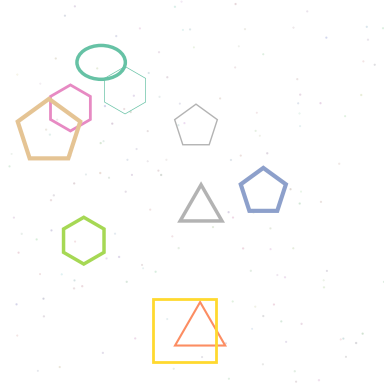[{"shape": "oval", "thickness": 2.5, "radius": 0.31, "center": [0.263, 0.838]}, {"shape": "hexagon", "thickness": 0.5, "radius": 0.31, "center": [0.325, 0.766]}, {"shape": "triangle", "thickness": 1.5, "radius": 0.38, "center": [0.52, 0.14]}, {"shape": "pentagon", "thickness": 3, "radius": 0.31, "center": [0.684, 0.502]}, {"shape": "hexagon", "thickness": 2, "radius": 0.3, "center": [0.183, 0.72]}, {"shape": "hexagon", "thickness": 2.5, "radius": 0.3, "center": [0.218, 0.375]}, {"shape": "square", "thickness": 2, "radius": 0.41, "center": [0.478, 0.143]}, {"shape": "pentagon", "thickness": 3, "radius": 0.43, "center": [0.127, 0.658]}, {"shape": "triangle", "thickness": 2.5, "radius": 0.31, "center": [0.522, 0.457]}, {"shape": "pentagon", "thickness": 1, "radius": 0.29, "center": [0.509, 0.671]}]